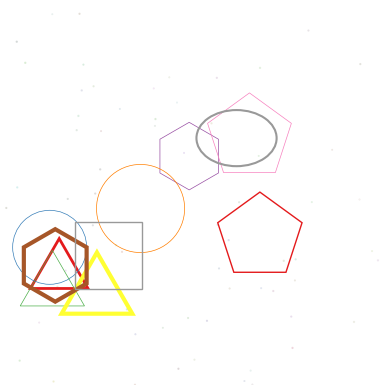[{"shape": "pentagon", "thickness": 1, "radius": 0.58, "center": [0.675, 0.386]}, {"shape": "triangle", "thickness": 2, "radius": 0.43, "center": [0.154, 0.294]}, {"shape": "circle", "thickness": 0.5, "radius": 0.48, "center": [0.129, 0.358]}, {"shape": "triangle", "thickness": 0.5, "radius": 0.48, "center": [0.136, 0.254]}, {"shape": "hexagon", "thickness": 0.5, "radius": 0.44, "center": [0.491, 0.595]}, {"shape": "circle", "thickness": 0.5, "radius": 0.57, "center": [0.365, 0.458]}, {"shape": "triangle", "thickness": 3, "radius": 0.53, "center": [0.252, 0.238]}, {"shape": "hexagon", "thickness": 3, "radius": 0.47, "center": [0.143, 0.311]}, {"shape": "pentagon", "thickness": 0.5, "radius": 0.57, "center": [0.648, 0.644]}, {"shape": "oval", "thickness": 1.5, "radius": 0.52, "center": [0.614, 0.641]}, {"shape": "square", "thickness": 1, "radius": 0.43, "center": [0.283, 0.337]}]